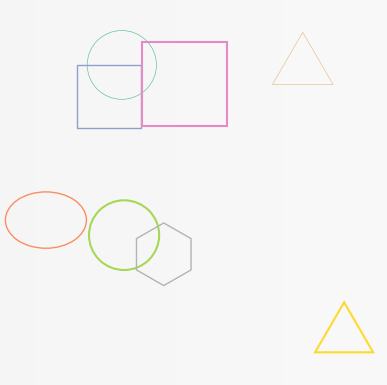[{"shape": "circle", "thickness": 0.5, "radius": 0.45, "center": [0.314, 0.831]}, {"shape": "oval", "thickness": 1, "radius": 0.52, "center": [0.118, 0.428]}, {"shape": "square", "thickness": 1, "radius": 0.41, "center": [0.281, 0.75]}, {"shape": "square", "thickness": 1.5, "radius": 0.55, "center": [0.475, 0.782]}, {"shape": "circle", "thickness": 1.5, "radius": 0.45, "center": [0.32, 0.389]}, {"shape": "triangle", "thickness": 1.5, "radius": 0.43, "center": [0.888, 0.128]}, {"shape": "triangle", "thickness": 0.5, "radius": 0.45, "center": [0.781, 0.826]}, {"shape": "hexagon", "thickness": 1, "radius": 0.41, "center": [0.423, 0.34]}]